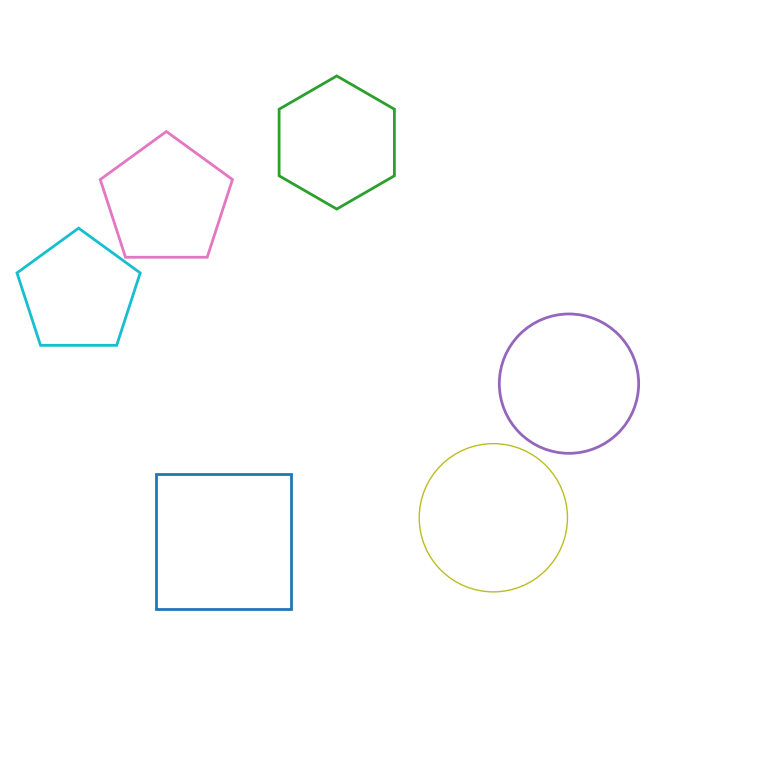[{"shape": "square", "thickness": 1, "radius": 0.44, "center": [0.29, 0.297]}, {"shape": "hexagon", "thickness": 1, "radius": 0.43, "center": [0.437, 0.815]}, {"shape": "circle", "thickness": 1, "radius": 0.45, "center": [0.739, 0.502]}, {"shape": "pentagon", "thickness": 1, "radius": 0.45, "center": [0.216, 0.739]}, {"shape": "circle", "thickness": 0.5, "radius": 0.48, "center": [0.641, 0.328]}, {"shape": "pentagon", "thickness": 1, "radius": 0.42, "center": [0.102, 0.62]}]